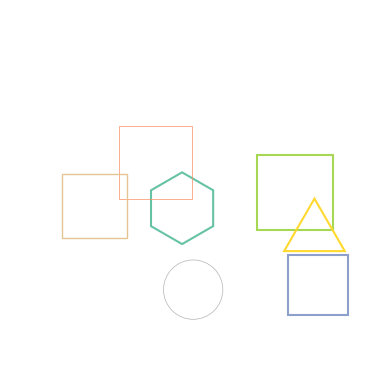[{"shape": "hexagon", "thickness": 1.5, "radius": 0.47, "center": [0.473, 0.459]}, {"shape": "square", "thickness": 0.5, "radius": 0.47, "center": [0.404, 0.578]}, {"shape": "square", "thickness": 1.5, "radius": 0.39, "center": [0.826, 0.261]}, {"shape": "square", "thickness": 1.5, "radius": 0.49, "center": [0.767, 0.5]}, {"shape": "triangle", "thickness": 1.5, "radius": 0.45, "center": [0.817, 0.393]}, {"shape": "square", "thickness": 1, "radius": 0.42, "center": [0.245, 0.465]}, {"shape": "circle", "thickness": 0.5, "radius": 0.39, "center": [0.502, 0.248]}]